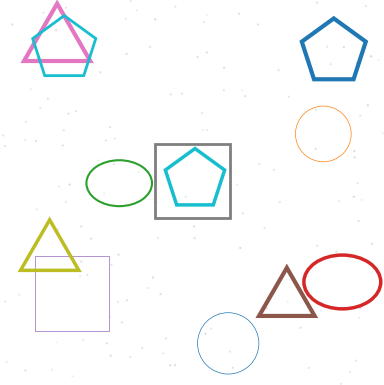[{"shape": "circle", "thickness": 0.5, "radius": 0.4, "center": [0.593, 0.108]}, {"shape": "pentagon", "thickness": 3, "radius": 0.44, "center": [0.867, 0.865]}, {"shape": "circle", "thickness": 0.5, "radius": 0.36, "center": [0.84, 0.652]}, {"shape": "oval", "thickness": 1.5, "radius": 0.43, "center": [0.31, 0.524]}, {"shape": "oval", "thickness": 2.5, "radius": 0.5, "center": [0.889, 0.268]}, {"shape": "square", "thickness": 0.5, "radius": 0.49, "center": [0.187, 0.237]}, {"shape": "triangle", "thickness": 3, "radius": 0.42, "center": [0.745, 0.221]}, {"shape": "triangle", "thickness": 3, "radius": 0.5, "center": [0.148, 0.891]}, {"shape": "square", "thickness": 2, "radius": 0.48, "center": [0.5, 0.53]}, {"shape": "triangle", "thickness": 2.5, "radius": 0.44, "center": [0.129, 0.342]}, {"shape": "pentagon", "thickness": 2, "radius": 0.43, "center": [0.167, 0.873]}, {"shape": "pentagon", "thickness": 2.5, "radius": 0.4, "center": [0.506, 0.533]}]